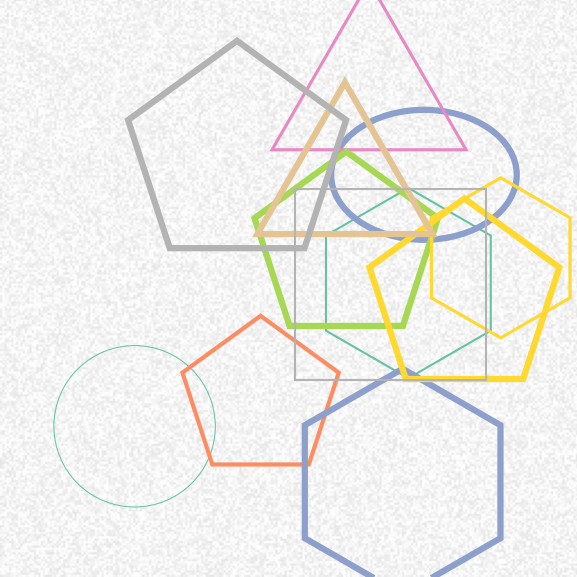[{"shape": "hexagon", "thickness": 1, "radius": 0.82, "center": [0.707, 0.509]}, {"shape": "circle", "thickness": 0.5, "radius": 0.7, "center": [0.233, 0.261]}, {"shape": "pentagon", "thickness": 2, "radius": 0.71, "center": [0.451, 0.31]}, {"shape": "oval", "thickness": 3, "radius": 0.8, "center": [0.734, 0.696]}, {"shape": "hexagon", "thickness": 3, "radius": 0.98, "center": [0.697, 0.165]}, {"shape": "triangle", "thickness": 1.5, "radius": 0.97, "center": [0.639, 0.837]}, {"shape": "pentagon", "thickness": 3, "radius": 0.83, "center": [0.6, 0.57]}, {"shape": "hexagon", "thickness": 1.5, "radius": 0.69, "center": [0.867, 0.553]}, {"shape": "pentagon", "thickness": 3, "radius": 0.86, "center": [0.804, 0.483]}, {"shape": "triangle", "thickness": 3, "radius": 0.88, "center": [0.597, 0.681]}, {"shape": "pentagon", "thickness": 3, "radius": 0.99, "center": [0.411, 0.73]}, {"shape": "square", "thickness": 1, "radius": 0.83, "center": [0.677, 0.506]}]